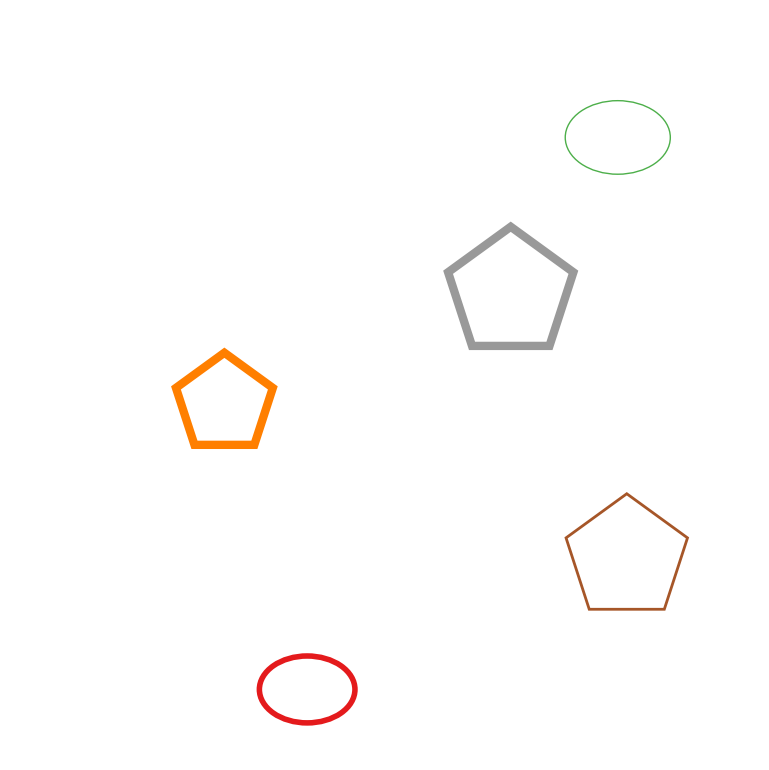[{"shape": "oval", "thickness": 2, "radius": 0.31, "center": [0.399, 0.105]}, {"shape": "oval", "thickness": 0.5, "radius": 0.34, "center": [0.802, 0.822]}, {"shape": "pentagon", "thickness": 3, "radius": 0.33, "center": [0.291, 0.476]}, {"shape": "pentagon", "thickness": 1, "radius": 0.41, "center": [0.814, 0.276]}, {"shape": "pentagon", "thickness": 3, "radius": 0.43, "center": [0.663, 0.62]}]